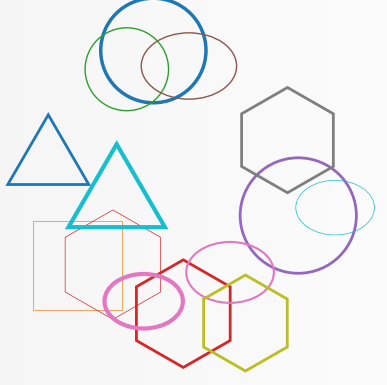[{"shape": "triangle", "thickness": 2, "radius": 0.6, "center": [0.125, 0.581]}, {"shape": "circle", "thickness": 2.5, "radius": 0.68, "center": [0.396, 0.869]}, {"shape": "square", "thickness": 0.5, "radius": 0.58, "center": [0.2, 0.311]}, {"shape": "circle", "thickness": 1, "radius": 0.54, "center": [0.327, 0.82]}, {"shape": "hexagon", "thickness": 0.5, "radius": 0.71, "center": [0.291, 0.313]}, {"shape": "hexagon", "thickness": 2, "radius": 0.7, "center": [0.473, 0.185]}, {"shape": "circle", "thickness": 2, "radius": 0.75, "center": [0.77, 0.44]}, {"shape": "oval", "thickness": 1, "radius": 0.62, "center": [0.488, 0.829]}, {"shape": "oval", "thickness": 3, "radius": 0.51, "center": [0.371, 0.218]}, {"shape": "oval", "thickness": 1.5, "radius": 0.56, "center": [0.594, 0.292]}, {"shape": "hexagon", "thickness": 2, "radius": 0.68, "center": [0.742, 0.636]}, {"shape": "hexagon", "thickness": 2, "radius": 0.62, "center": [0.633, 0.161]}, {"shape": "triangle", "thickness": 3, "radius": 0.72, "center": [0.301, 0.482]}, {"shape": "oval", "thickness": 0.5, "radius": 0.51, "center": [0.865, 0.461]}]